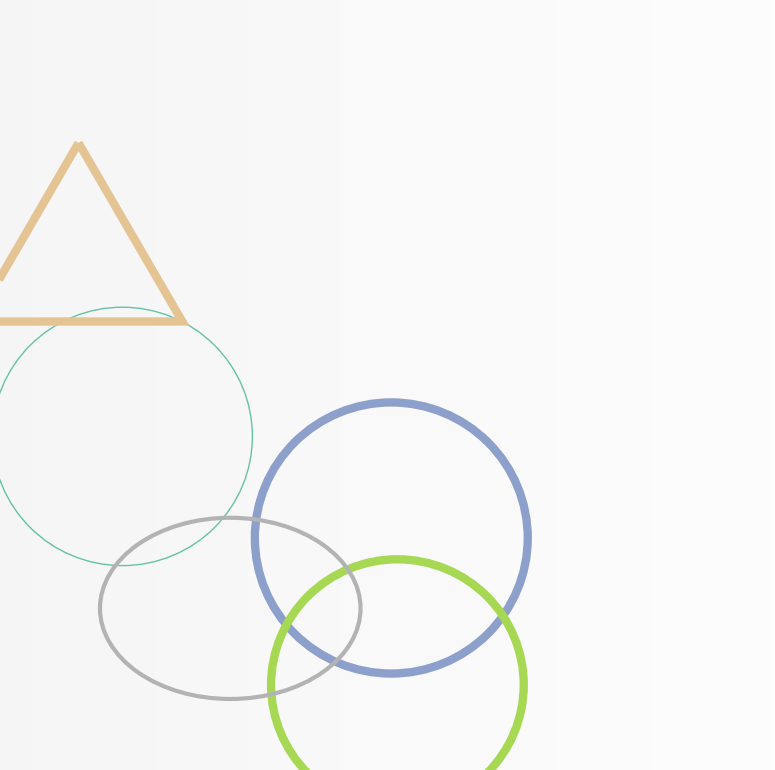[{"shape": "circle", "thickness": 0.5, "radius": 0.84, "center": [0.158, 0.433]}, {"shape": "circle", "thickness": 3, "radius": 0.88, "center": [0.505, 0.301]}, {"shape": "circle", "thickness": 3, "radius": 0.82, "center": [0.513, 0.111]}, {"shape": "triangle", "thickness": 3, "radius": 0.77, "center": [0.101, 0.66]}, {"shape": "oval", "thickness": 1.5, "radius": 0.84, "center": [0.297, 0.21]}]